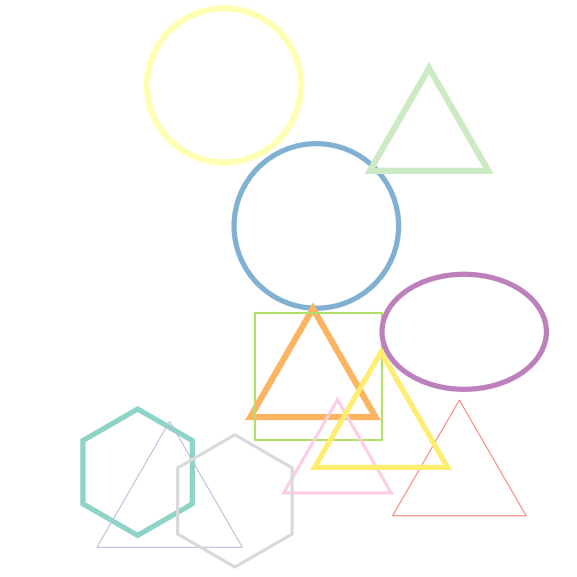[{"shape": "hexagon", "thickness": 2.5, "radius": 0.55, "center": [0.238, 0.181]}, {"shape": "circle", "thickness": 3, "radius": 0.67, "center": [0.388, 0.851]}, {"shape": "triangle", "thickness": 0.5, "radius": 0.73, "center": [0.294, 0.124]}, {"shape": "triangle", "thickness": 0.5, "radius": 0.67, "center": [0.795, 0.173]}, {"shape": "circle", "thickness": 2.5, "radius": 0.71, "center": [0.548, 0.608]}, {"shape": "triangle", "thickness": 3, "radius": 0.63, "center": [0.542, 0.34]}, {"shape": "square", "thickness": 1, "radius": 0.55, "center": [0.551, 0.347]}, {"shape": "triangle", "thickness": 1.5, "radius": 0.54, "center": [0.584, 0.199]}, {"shape": "hexagon", "thickness": 1.5, "radius": 0.57, "center": [0.407, 0.132]}, {"shape": "oval", "thickness": 2.5, "radius": 0.71, "center": [0.804, 0.425]}, {"shape": "triangle", "thickness": 3, "radius": 0.59, "center": [0.743, 0.763]}, {"shape": "triangle", "thickness": 2.5, "radius": 0.67, "center": [0.66, 0.256]}]